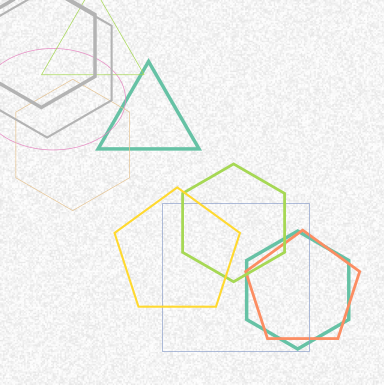[{"shape": "triangle", "thickness": 2.5, "radius": 0.76, "center": [0.386, 0.689]}, {"shape": "hexagon", "thickness": 2.5, "radius": 0.77, "center": [0.773, 0.247]}, {"shape": "pentagon", "thickness": 2, "radius": 0.78, "center": [0.786, 0.247]}, {"shape": "square", "thickness": 0.5, "radius": 0.96, "center": [0.612, 0.28]}, {"shape": "oval", "thickness": 0.5, "radius": 0.94, "center": [0.138, 0.742]}, {"shape": "triangle", "thickness": 0.5, "radius": 0.77, "center": [0.241, 0.883]}, {"shape": "hexagon", "thickness": 2, "radius": 0.76, "center": [0.607, 0.421]}, {"shape": "pentagon", "thickness": 1.5, "radius": 0.86, "center": [0.46, 0.342]}, {"shape": "hexagon", "thickness": 0.5, "radius": 0.85, "center": [0.189, 0.624]}, {"shape": "hexagon", "thickness": 2.5, "radius": 0.8, "center": [0.107, 0.882]}, {"shape": "hexagon", "thickness": 1.5, "radius": 0.97, "center": [0.122, 0.836]}]